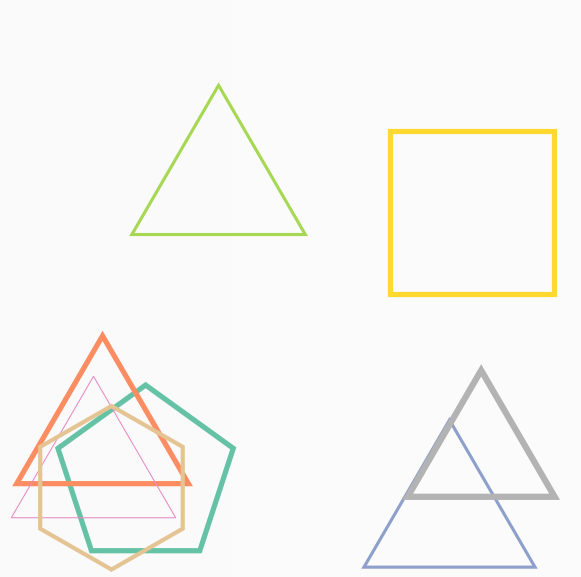[{"shape": "pentagon", "thickness": 2.5, "radius": 0.79, "center": [0.251, 0.174]}, {"shape": "triangle", "thickness": 2.5, "radius": 0.85, "center": [0.176, 0.247]}, {"shape": "triangle", "thickness": 1.5, "radius": 0.85, "center": [0.773, 0.102]}, {"shape": "triangle", "thickness": 0.5, "radius": 0.82, "center": [0.161, 0.184]}, {"shape": "triangle", "thickness": 1.5, "radius": 0.86, "center": [0.376, 0.679]}, {"shape": "square", "thickness": 2.5, "radius": 0.71, "center": [0.812, 0.631]}, {"shape": "hexagon", "thickness": 2, "radius": 0.71, "center": [0.192, 0.154]}, {"shape": "triangle", "thickness": 3, "radius": 0.73, "center": [0.828, 0.212]}]